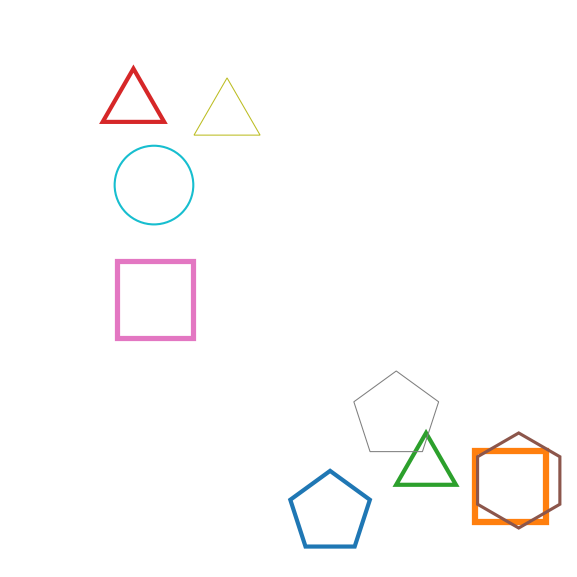[{"shape": "pentagon", "thickness": 2, "radius": 0.36, "center": [0.572, 0.111]}, {"shape": "square", "thickness": 3, "radius": 0.31, "center": [0.884, 0.157]}, {"shape": "triangle", "thickness": 2, "radius": 0.3, "center": [0.738, 0.19]}, {"shape": "triangle", "thickness": 2, "radius": 0.31, "center": [0.231, 0.819]}, {"shape": "hexagon", "thickness": 1.5, "radius": 0.41, "center": [0.898, 0.167]}, {"shape": "square", "thickness": 2.5, "radius": 0.33, "center": [0.268, 0.481]}, {"shape": "pentagon", "thickness": 0.5, "radius": 0.39, "center": [0.686, 0.28]}, {"shape": "triangle", "thickness": 0.5, "radius": 0.33, "center": [0.393, 0.798]}, {"shape": "circle", "thickness": 1, "radius": 0.34, "center": [0.267, 0.679]}]